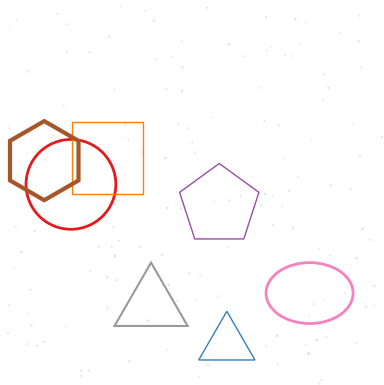[{"shape": "circle", "thickness": 2, "radius": 0.58, "center": [0.184, 0.521]}, {"shape": "triangle", "thickness": 1, "radius": 0.42, "center": [0.589, 0.107]}, {"shape": "pentagon", "thickness": 1, "radius": 0.54, "center": [0.57, 0.467]}, {"shape": "square", "thickness": 1, "radius": 0.46, "center": [0.28, 0.59]}, {"shape": "hexagon", "thickness": 3, "radius": 0.51, "center": [0.115, 0.583]}, {"shape": "oval", "thickness": 2, "radius": 0.57, "center": [0.804, 0.239]}, {"shape": "triangle", "thickness": 1.5, "radius": 0.55, "center": [0.392, 0.208]}]